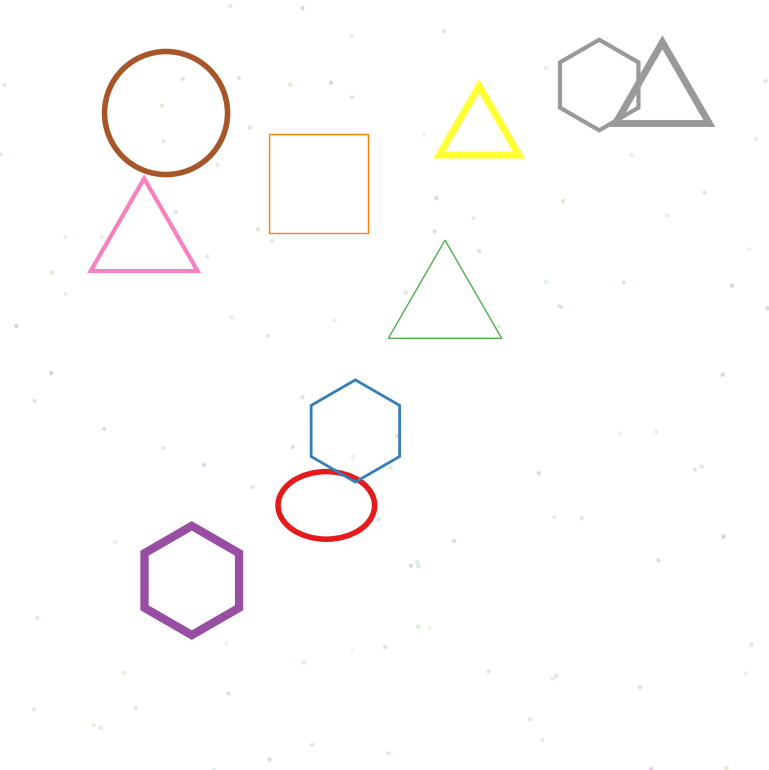[{"shape": "oval", "thickness": 2, "radius": 0.31, "center": [0.424, 0.344]}, {"shape": "hexagon", "thickness": 1, "radius": 0.33, "center": [0.462, 0.44]}, {"shape": "triangle", "thickness": 0.5, "radius": 0.42, "center": [0.578, 0.603]}, {"shape": "hexagon", "thickness": 3, "radius": 0.35, "center": [0.249, 0.246]}, {"shape": "square", "thickness": 0.5, "radius": 0.32, "center": [0.414, 0.762]}, {"shape": "triangle", "thickness": 2.5, "radius": 0.3, "center": [0.622, 0.828]}, {"shape": "circle", "thickness": 2, "radius": 0.4, "center": [0.216, 0.853]}, {"shape": "triangle", "thickness": 1.5, "radius": 0.4, "center": [0.187, 0.688]}, {"shape": "triangle", "thickness": 2.5, "radius": 0.35, "center": [0.86, 0.875]}, {"shape": "hexagon", "thickness": 1.5, "radius": 0.29, "center": [0.778, 0.89]}]